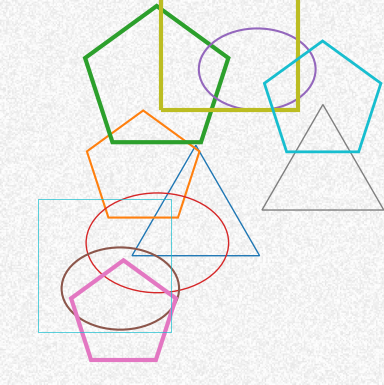[{"shape": "triangle", "thickness": 1, "radius": 0.96, "center": [0.509, 0.431]}, {"shape": "pentagon", "thickness": 1.5, "radius": 0.77, "center": [0.372, 0.559]}, {"shape": "pentagon", "thickness": 3, "radius": 0.98, "center": [0.407, 0.789]}, {"shape": "oval", "thickness": 1, "radius": 0.93, "center": [0.409, 0.369]}, {"shape": "oval", "thickness": 1.5, "radius": 0.76, "center": [0.668, 0.82]}, {"shape": "oval", "thickness": 1.5, "radius": 0.76, "center": [0.313, 0.251]}, {"shape": "pentagon", "thickness": 3, "radius": 0.72, "center": [0.321, 0.181]}, {"shape": "triangle", "thickness": 1, "radius": 0.91, "center": [0.839, 0.546]}, {"shape": "square", "thickness": 3, "radius": 0.89, "center": [0.597, 0.894]}, {"shape": "square", "thickness": 0.5, "radius": 0.86, "center": [0.271, 0.31]}, {"shape": "pentagon", "thickness": 2, "radius": 0.8, "center": [0.838, 0.734]}]